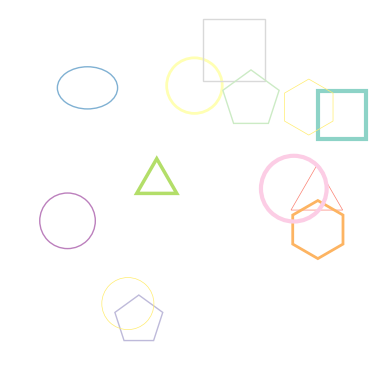[{"shape": "square", "thickness": 3, "radius": 0.31, "center": [0.889, 0.701]}, {"shape": "circle", "thickness": 2, "radius": 0.36, "center": [0.505, 0.778]}, {"shape": "pentagon", "thickness": 1, "radius": 0.33, "center": [0.361, 0.168]}, {"shape": "triangle", "thickness": 0.5, "radius": 0.39, "center": [0.823, 0.493]}, {"shape": "oval", "thickness": 1, "radius": 0.39, "center": [0.227, 0.772]}, {"shape": "hexagon", "thickness": 2, "radius": 0.38, "center": [0.826, 0.404]}, {"shape": "triangle", "thickness": 2.5, "radius": 0.3, "center": [0.407, 0.528]}, {"shape": "circle", "thickness": 3, "radius": 0.43, "center": [0.763, 0.51]}, {"shape": "square", "thickness": 1, "radius": 0.4, "center": [0.607, 0.871]}, {"shape": "circle", "thickness": 1, "radius": 0.36, "center": [0.175, 0.426]}, {"shape": "pentagon", "thickness": 1, "radius": 0.38, "center": [0.652, 0.742]}, {"shape": "circle", "thickness": 0.5, "radius": 0.34, "center": [0.332, 0.211]}, {"shape": "hexagon", "thickness": 0.5, "radius": 0.36, "center": [0.802, 0.722]}]